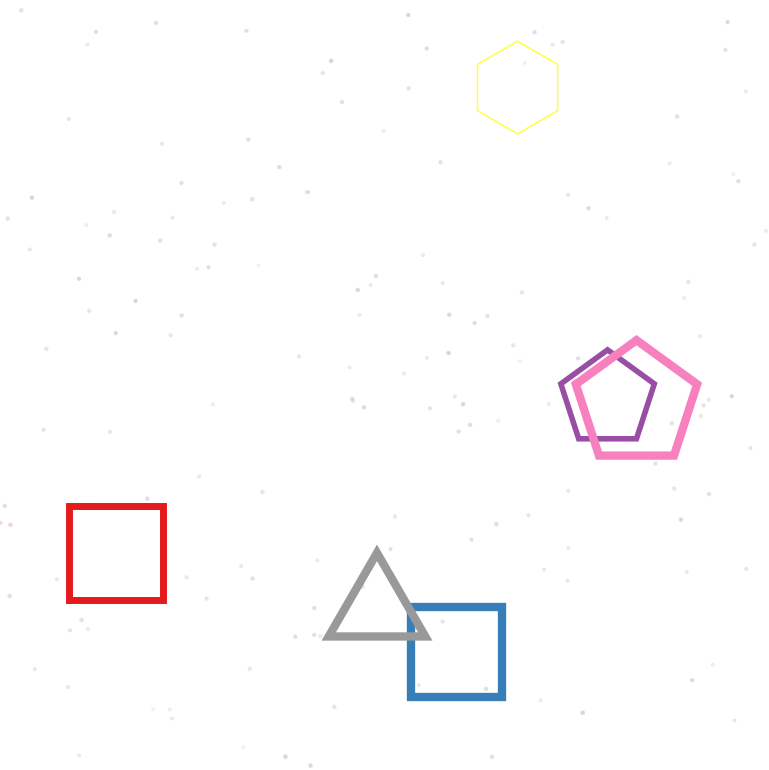[{"shape": "square", "thickness": 2.5, "radius": 0.3, "center": [0.151, 0.281]}, {"shape": "square", "thickness": 3, "radius": 0.29, "center": [0.593, 0.153]}, {"shape": "pentagon", "thickness": 2, "radius": 0.32, "center": [0.789, 0.482]}, {"shape": "hexagon", "thickness": 0.5, "radius": 0.3, "center": [0.672, 0.886]}, {"shape": "pentagon", "thickness": 3, "radius": 0.41, "center": [0.827, 0.475]}, {"shape": "triangle", "thickness": 3, "radius": 0.36, "center": [0.49, 0.21]}]